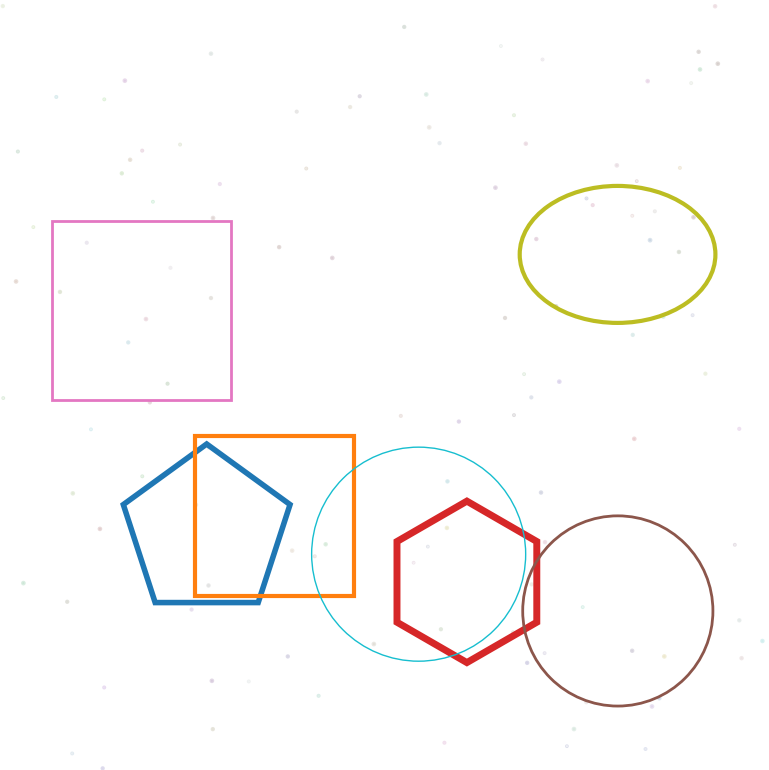[{"shape": "pentagon", "thickness": 2, "radius": 0.57, "center": [0.268, 0.31]}, {"shape": "square", "thickness": 1.5, "radius": 0.52, "center": [0.357, 0.33]}, {"shape": "hexagon", "thickness": 2.5, "radius": 0.52, "center": [0.606, 0.244]}, {"shape": "circle", "thickness": 1, "radius": 0.62, "center": [0.802, 0.207]}, {"shape": "square", "thickness": 1, "radius": 0.58, "center": [0.184, 0.596]}, {"shape": "oval", "thickness": 1.5, "radius": 0.64, "center": [0.802, 0.67]}, {"shape": "circle", "thickness": 0.5, "radius": 0.69, "center": [0.544, 0.28]}]